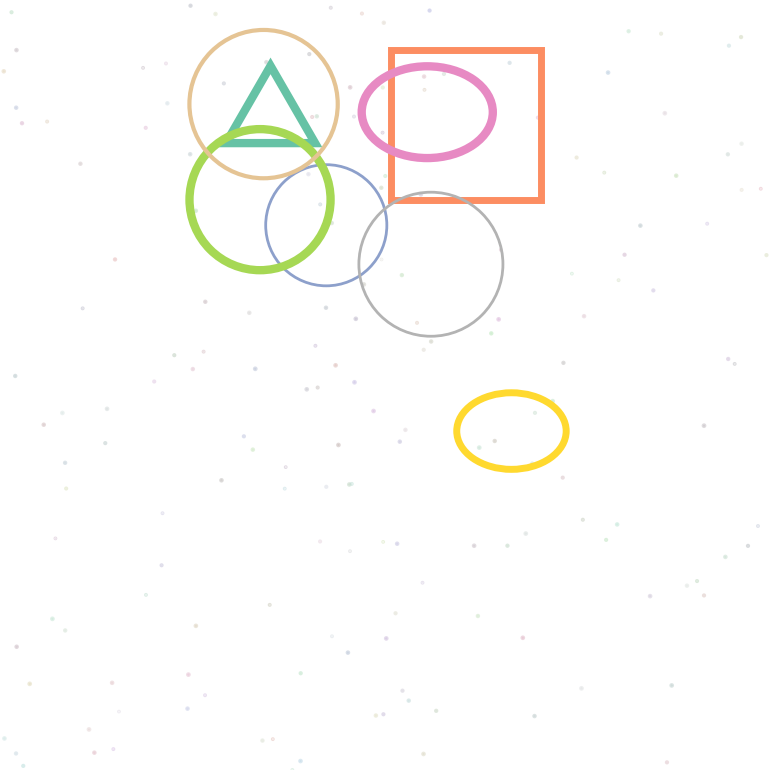[{"shape": "triangle", "thickness": 3, "radius": 0.33, "center": [0.351, 0.848]}, {"shape": "square", "thickness": 2.5, "radius": 0.49, "center": [0.605, 0.837]}, {"shape": "circle", "thickness": 1, "radius": 0.39, "center": [0.424, 0.707]}, {"shape": "oval", "thickness": 3, "radius": 0.43, "center": [0.555, 0.854]}, {"shape": "circle", "thickness": 3, "radius": 0.46, "center": [0.338, 0.741]}, {"shape": "oval", "thickness": 2.5, "radius": 0.36, "center": [0.664, 0.44]}, {"shape": "circle", "thickness": 1.5, "radius": 0.48, "center": [0.342, 0.865]}, {"shape": "circle", "thickness": 1, "radius": 0.47, "center": [0.56, 0.657]}]